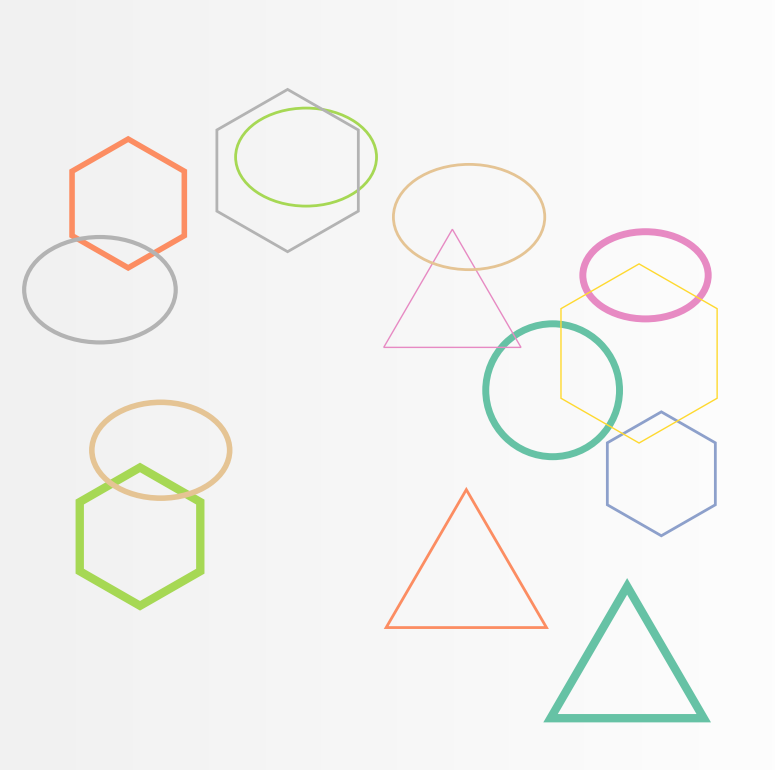[{"shape": "circle", "thickness": 2.5, "radius": 0.43, "center": [0.713, 0.493]}, {"shape": "triangle", "thickness": 3, "radius": 0.57, "center": [0.809, 0.124]}, {"shape": "hexagon", "thickness": 2, "radius": 0.42, "center": [0.165, 0.736]}, {"shape": "triangle", "thickness": 1, "radius": 0.6, "center": [0.602, 0.245]}, {"shape": "hexagon", "thickness": 1, "radius": 0.4, "center": [0.853, 0.385]}, {"shape": "oval", "thickness": 2.5, "radius": 0.4, "center": [0.833, 0.642]}, {"shape": "triangle", "thickness": 0.5, "radius": 0.51, "center": [0.584, 0.6]}, {"shape": "hexagon", "thickness": 3, "radius": 0.45, "center": [0.181, 0.303]}, {"shape": "oval", "thickness": 1, "radius": 0.45, "center": [0.395, 0.796]}, {"shape": "hexagon", "thickness": 0.5, "radius": 0.58, "center": [0.825, 0.541]}, {"shape": "oval", "thickness": 2, "radius": 0.44, "center": [0.207, 0.415]}, {"shape": "oval", "thickness": 1, "radius": 0.49, "center": [0.605, 0.718]}, {"shape": "oval", "thickness": 1.5, "radius": 0.49, "center": [0.129, 0.624]}, {"shape": "hexagon", "thickness": 1, "radius": 0.53, "center": [0.371, 0.778]}]